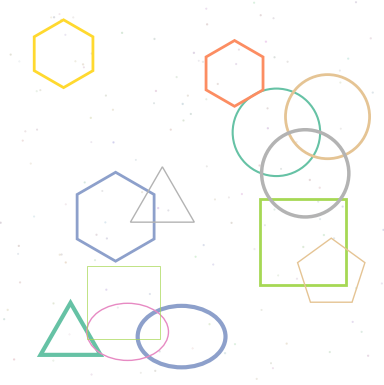[{"shape": "triangle", "thickness": 3, "radius": 0.45, "center": [0.183, 0.123]}, {"shape": "circle", "thickness": 1.5, "radius": 0.57, "center": [0.718, 0.656]}, {"shape": "hexagon", "thickness": 2, "radius": 0.43, "center": [0.609, 0.809]}, {"shape": "hexagon", "thickness": 2, "radius": 0.58, "center": [0.3, 0.437]}, {"shape": "oval", "thickness": 3, "radius": 0.57, "center": [0.472, 0.126]}, {"shape": "oval", "thickness": 1, "radius": 0.53, "center": [0.332, 0.138]}, {"shape": "square", "thickness": 0.5, "radius": 0.48, "center": [0.321, 0.214]}, {"shape": "square", "thickness": 2, "radius": 0.56, "center": [0.787, 0.371]}, {"shape": "hexagon", "thickness": 2, "radius": 0.44, "center": [0.165, 0.86]}, {"shape": "circle", "thickness": 2, "radius": 0.55, "center": [0.851, 0.697]}, {"shape": "pentagon", "thickness": 1, "radius": 0.46, "center": [0.86, 0.289]}, {"shape": "circle", "thickness": 2.5, "radius": 0.57, "center": [0.793, 0.55]}, {"shape": "triangle", "thickness": 1, "radius": 0.48, "center": [0.422, 0.471]}]